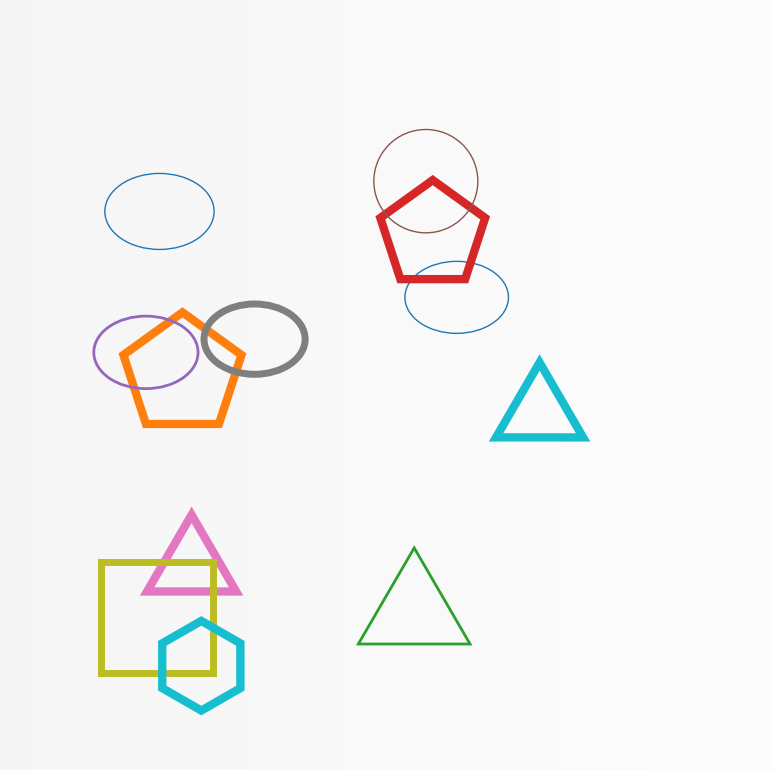[{"shape": "oval", "thickness": 0.5, "radius": 0.35, "center": [0.206, 0.725]}, {"shape": "oval", "thickness": 0.5, "radius": 0.33, "center": [0.589, 0.614]}, {"shape": "pentagon", "thickness": 3, "radius": 0.4, "center": [0.235, 0.514]}, {"shape": "triangle", "thickness": 1, "radius": 0.42, "center": [0.534, 0.205]}, {"shape": "pentagon", "thickness": 3, "radius": 0.36, "center": [0.558, 0.695]}, {"shape": "oval", "thickness": 1, "radius": 0.34, "center": [0.188, 0.542]}, {"shape": "circle", "thickness": 0.5, "radius": 0.34, "center": [0.549, 0.765]}, {"shape": "triangle", "thickness": 3, "radius": 0.33, "center": [0.247, 0.265]}, {"shape": "oval", "thickness": 2.5, "radius": 0.33, "center": [0.328, 0.56]}, {"shape": "square", "thickness": 2.5, "radius": 0.36, "center": [0.202, 0.198]}, {"shape": "triangle", "thickness": 3, "radius": 0.32, "center": [0.696, 0.464]}, {"shape": "hexagon", "thickness": 3, "radius": 0.29, "center": [0.26, 0.135]}]